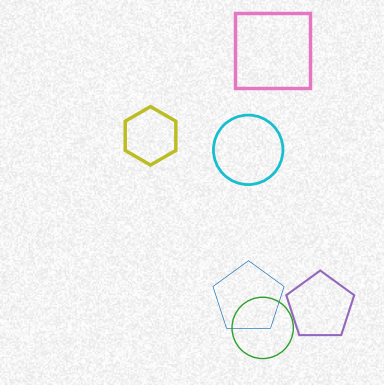[{"shape": "pentagon", "thickness": 0.5, "radius": 0.49, "center": [0.646, 0.226]}, {"shape": "circle", "thickness": 1, "radius": 0.4, "center": [0.682, 0.148]}, {"shape": "pentagon", "thickness": 1.5, "radius": 0.46, "center": [0.832, 0.205]}, {"shape": "square", "thickness": 2.5, "radius": 0.49, "center": [0.708, 0.869]}, {"shape": "hexagon", "thickness": 2.5, "radius": 0.38, "center": [0.391, 0.647]}, {"shape": "circle", "thickness": 2, "radius": 0.45, "center": [0.645, 0.611]}]